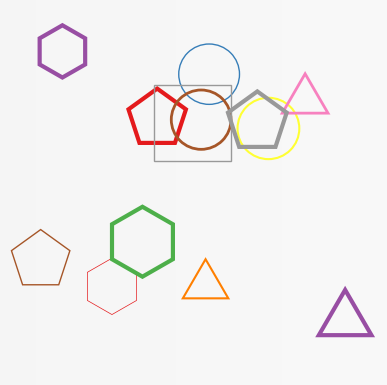[{"shape": "pentagon", "thickness": 3, "radius": 0.39, "center": [0.406, 0.692]}, {"shape": "hexagon", "thickness": 0.5, "radius": 0.37, "center": [0.289, 0.256]}, {"shape": "circle", "thickness": 1, "radius": 0.39, "center": [0.54, 0.807]}, {"shape": "hexagon", "thickness": 3, "radius": 0.45, "center": [0.368, 0.372]}, {"shape": "hexagon", "thickness": 3, "radius": 0.34, "center": [0.161, 0.866]}, {"shape": "triangle", "thickness": 3, "radius": 0.39, "center": [0.891, 0.169]}, {"shape": "triangle", "thickness": 1.5, "radius": 0.34, "center": [0.531, 0.259]}, {"shape": "circle", "thickness": 1.5, "radius": 0.4, "center": [0.693, 0.666]}, {"shape": "circle", "thickness": 2, "radius": 0.39, "center": [0.519, 0.689]}, {"shape": "pentagon", "thickness": 1, "radius": 0.4, "center": [0.105, 0.324]}, {"shape": "triangle", "thickness": 2, "radius": 0.34, "center": [0.787, 0.74]}, {"shape": "pentagon", "thickness": 3, "radius": 0.4, "center": [0.664, 0.683]}, {"shape": "square", "thickness": 1, "radius": 0.5, "center": [0.498, 0.681]}]